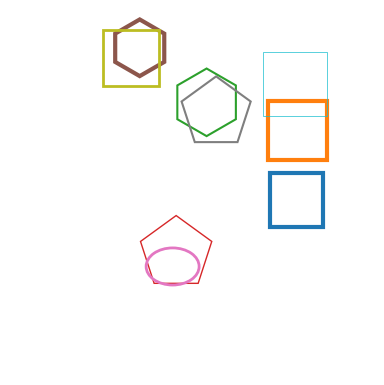[{"shape": "square", "thickness": 3, "radius": 0.35, "center": [0.77, 0.48]}, {"shape": "square", "thickness": 3, "radius": 0.38, "center": [0.773, 0.661]}, {"shape": "hexagon", "thickness": 1.5, "radius": 0.44, "center": [0.537, 0.734]}, {"shape": "pentagon", "thickness": 1, "radius": 0.49, "center": [0.457, 0.343]}, {"shape": "hexagon", "thickness": 3, "radius": 0.37, "center": [0.363, 0.876]}, {"shape": "oval", "thickness": 2, "radius": 0.34, "center": [0.448, 0.308]}, {"shape": "pentagon", "thickness": 1.5, "radius": 0.47, "center": [0.561, 0.707]}, {"shape": "square", "thickness": 2, "radius": 0.37, "center": [0.341, 0.85]}, {"shape": "square", "thickness": 0.5, "radius": 0.42, "center": [0.766, 0.782]}]